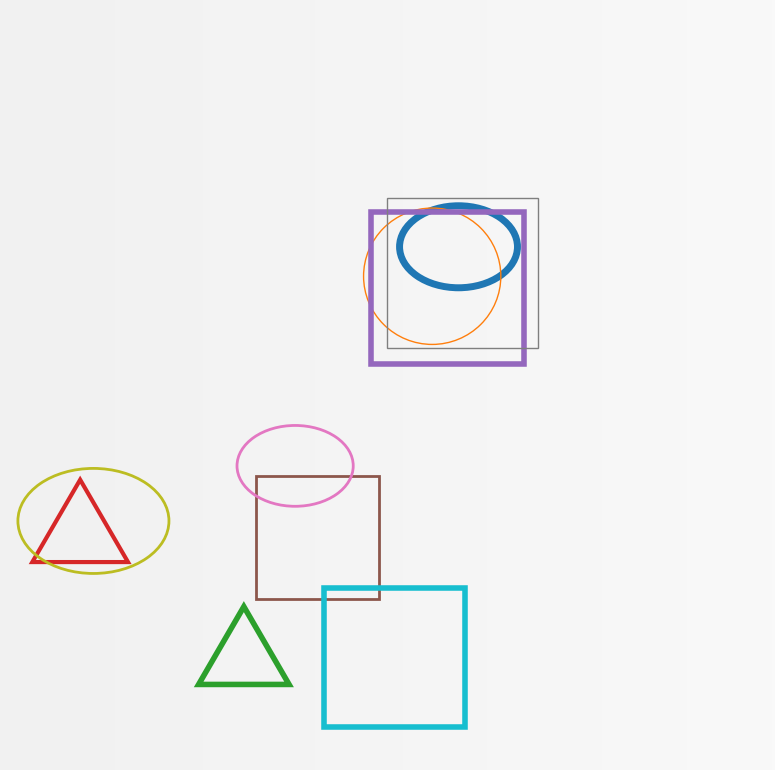[{"shape": "oval", "thickness": 2.5, "radius": 0.38, "center": [0.592, 0.68]}, {"shape": "circle", "thickness": 0.5, "radius": 0.44, "center": [0.558, 0.641]}, {"shape": "triangle", "thickness": 2, "radius": 0.34, "center": [0.315, 0.145]}, {"shape": "triangle", "thickness": 1.5, "radius": 0.36, "center": [0.103, 0.306]}, {"shape": "square", "thickness": 2, "radius": 0.49, "center": [0.577, 0.626]}, {"shape": "square", "thickness": 1, "radius": 0.4, "center": [0.41, 0.302]}, {"shape": "oval", "thickness": 1, "radius": 0.37, "center": [0.381, 0.395]}, {"shape": "square", "thickness": 0.5, "radius": 0.49, "center": [0.597, 0.645]}, {"shape": "oval", "thickness": 1, "radius": 0.49, "center": [0.121, 0.323]}, {"shape": "square", "thickness": 2, "radius": 0.45, "center": [0.509, 0.146]}]